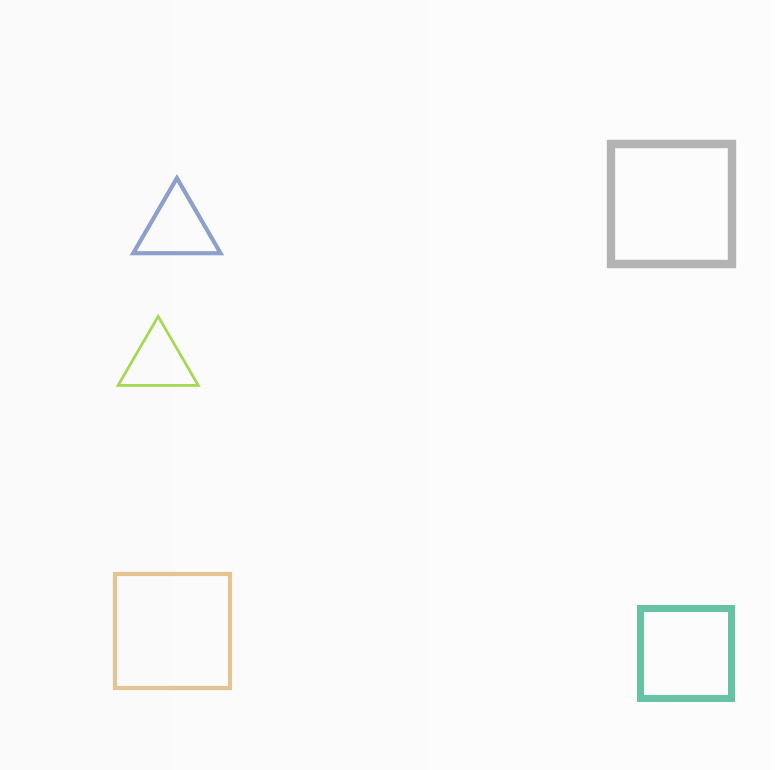[{"shape": "square", "thickness": 2.5, "radius": 0.29, "center": [0.885, 0.152]}, {"shape": "triangle", "thickness": 1.5, "radius": 0.33, "center": [0.228, 0.704]}, {"shape": "triangle", "thickness": 1, "radius": 0.3, "center": [0.204, 0.529]}, {"shape": "square", "thickness": 1.5, "radius": 0.37, "center": [0.223, 0.181]}, {"shape": "square", "thickness": 3, "radius": 0.39, "center": [0.866, 0.735]}]